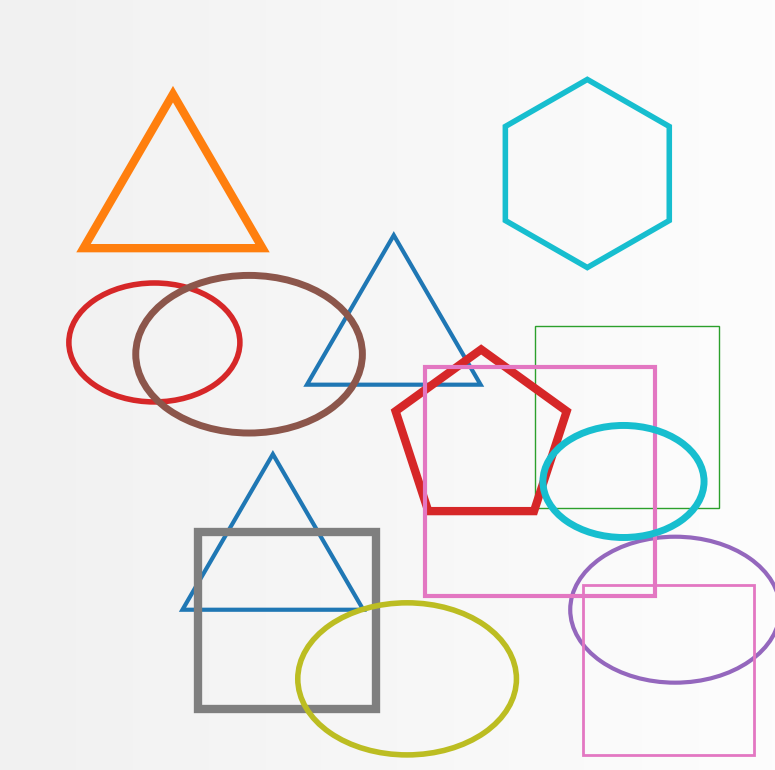[{"shape": "triangle", "thickness": 1.5, "radius": 0.67, "center": [0.352, 0.275]}, {"shape": "triangle", "thickness": 1.5, "radius": 0.65, "center": [0.508, 0.565]}, {"shape": "triangle", "thickness": 3, "radius": 0.67, "center": [0.223, 0.744]}, {"shape": "square", "thickness": 0.5, "radius": 0.59, "center": [0.809, 0.459]}, {"shape": "oval", "thickness": 2, "radius": 0.55, "center": [0.199, 0.555]}, {"shape": "pentagon", "thickness": 3, "radius": 0.58, "center": [0.621, 0.43]}, {"shape": "oval", "thickness": 1.5, "radius": 0.68, "center": [0.871, 0.208]}, {"shape": "oval", "thickness": 2.5, "radius": 0.73, "center": [0.321, 0.54]}, {"shape": "square", "thickness": 1.5, "radius": 0.74, "center": [0.697, 0.374]}, {"shape": "square", "thickness": 1, "radius": 0.55, "center": [0.862, 0.13]}, {"shape": "square", "thickness": 3, "radius": 0.57, "center": [0.37, 0.195]}, {"shape": "oval", "thickness": 2, "radius": 0.71, "center": [0.525, 0.118]}, {"shape": "oval", "thickness": 2.5, "radius": 0.52, "center": [0.805, 0.375]}, {"shape": "hexagon", "thickness": 2, "radius": 0.61, "center": [0.758, 0.775]}]